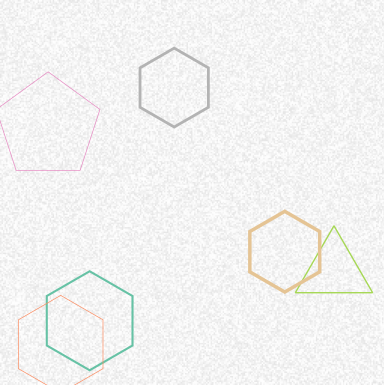[{"shape": "hexagon", "thickness": 1.5, "radius": 0.64, "center": [0.233, 0.167]}, {"shape": "hexagon", "thickness": 0.5, "radius": 0.63, "center": [0.158, 0.106]}, {"shape": "pentagon", "thickness": 0.5, "radius": 0.71, "center": [0.125, 0.672]}, {"shape": "triangle", "thickness": 1, "radius": 0.58, "center": [0.867, 0.298]}, {"shape": "hexagon", "thickness": 2.5, "radius": 0.52, "center": [0.74, 0.346]}, {"shape": "hexagon", "thickness": 2, "radius": 0.51, "center": [0.452, 0.773]}]